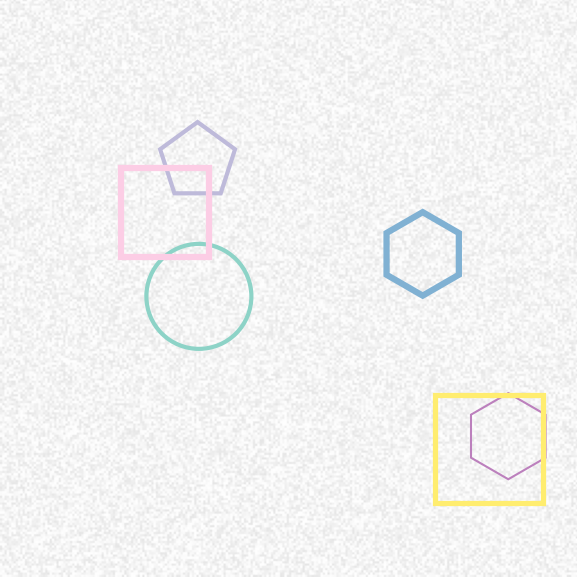[{"shape": "circle", "thickness": 2, "radius": 0.45, "center": [0.344, 0.486]}, {"shape": "pentagon", "thickness": 2, "radius": 0.34, "center": [0.342, 0.72]}, {"shape": "hexagon", "thickness": 3, "radius": 0.36, "center": [0.732, 0.559]}, {"shape": "square", "thickness": 3, "radius": 0.38, "center": [0.286, 0.631]}, {"shape": "hexagon", "thickness": 1, "radius": 0.37, "center": [0.88, 0.244]}, {"shape": "square", "thickness": 2.5, "radius": 0.46, "center": [0.847, 0.221]}]